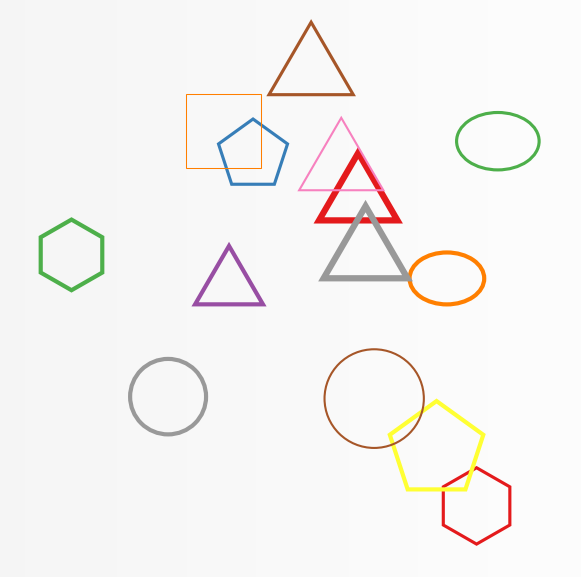[{"shape": "hexagon", "thickness": 1.5, "radius": 0.33, "center": [0.82, 0.123]}, {"shape": "triangle", "thickness": 3, "radius": 0.39, "center": [0.616, 0.656]}, {"shape": "pentagon", "thickness": 1.5, "radius": 0.31, "center": [0.435, 0.731]}, {"shape": "hexagon", "thickness": 2, "radius": 0.31, "center": [0.123, 0.558]}, {"shape": "oval", "thickness": 1.5, "radius": 0.36, "center": [0.857, 0.755]}, {"shape": "triangle", "thickness": 2, "radius": 0.34, "center": [0.394, 0.506]}, {"shape": "square", "thickness": 0.5, "radius": 0.32, "center": [0.385, 0.772]}, {"shape": "oval", "thickness": 2, "radius": 0.32, "center": [0.769, 0.517]}, {"shape": "pentagon", "thickness": 2, "radius": 0.42, "center": [0.751, 0.22]}, {"shape": "triangle", "thickness": 1.5, "radius": 0.42, "center": [0.535, 0.877]}, {"shape": "circle", "thickness": 1, "radius": 0.43, "center": [0.644, 0.309]}, {"shape": "triangle", "thickness": 1, "radius": 0.42, "center": [0.587, 0.712]}, {"shape": "circle", "thickness": 2, "radius": 0.33, "center": [0.289, 0.312]}, {"shape": "triangle", "thickness": 3, "radius": 0.42, "center": [0.629, 0.559]}]